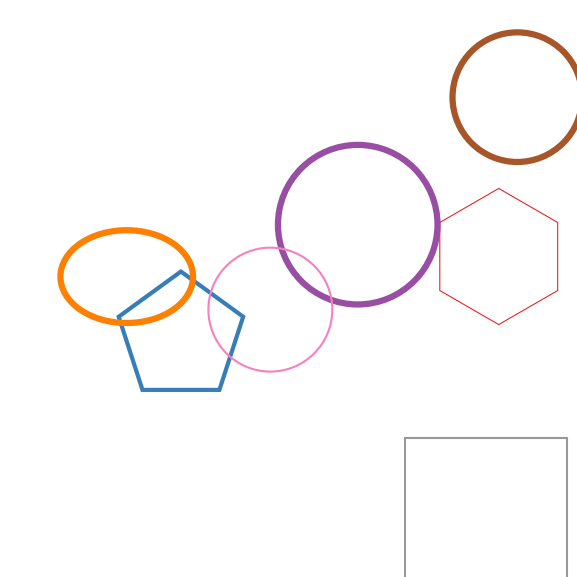[{"shape": "hexagon", "thickness": 0.5, "radius": 0.59, "center": [0.864, 0.555]}, {"shape": "pentagon", "thickness": 2, "radius": 0.57, "center": [0.313, 0.416]}, {"shape": "circle", "thickness": 3, "radius": 0.69, "center": [0.619, 0.61]}, {"shape": "oval", "thickness": 3, "radius": 0.57, "center": [0.219, 0.52]}, {"shape": "circle", "thickness": 3, "radius": 0.56, "center": [0.896, 0.831]}, {"shape": "circle", "thickness": 1, "radius": 0.54, "center": [0.468, 0.463]}, {"shape": "square", "thickness": 1, "radius": 0.7, "center": [0.842, 0.1]}]